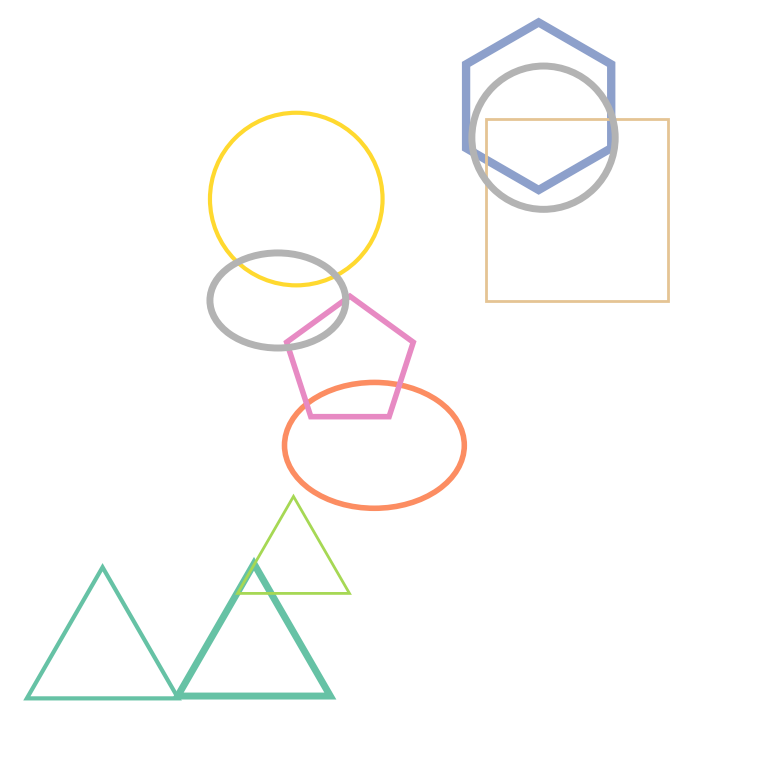[{"shape": "triangle", "thickness": 2.5, "radius": 0.57, "center": [0.33, 0.153]}, {"shape": "triangle", "thickness": 1.5, "radius": 0.57, "center": [0.133, 0.15]}, {"shape": "oval", "thickness": 2, "radius": 0.58, "center": [0.486, 0.422]}, {"shape": "hexagon", "thickness": 3, "radius": 0.54, "center": [0.7, 0.862]}, {"shape": "pentagon", "thickness": 2, "radius": 0.43, "center": [0.454, 0.529]}, {"shape": "triangle", "thickness": 1, "radius": 0.42, "center": [0.381, 0.271]}, {"shape": "circle", "thickness": 1.5, "radius": 0.56, "center": [0.385, 0.741]}, {"shape": "square", "thickness": 1, "radius": 0.59, "center": [0.749, 0.727]}, {"shape": "circle", "thickness": 2.5, "radius": 0.47, "center": [0.706, 0.821]}, {"shape": "oval", "thickness": 2.5, "radius": 0.44, "center": [0.361, 0.61]}]